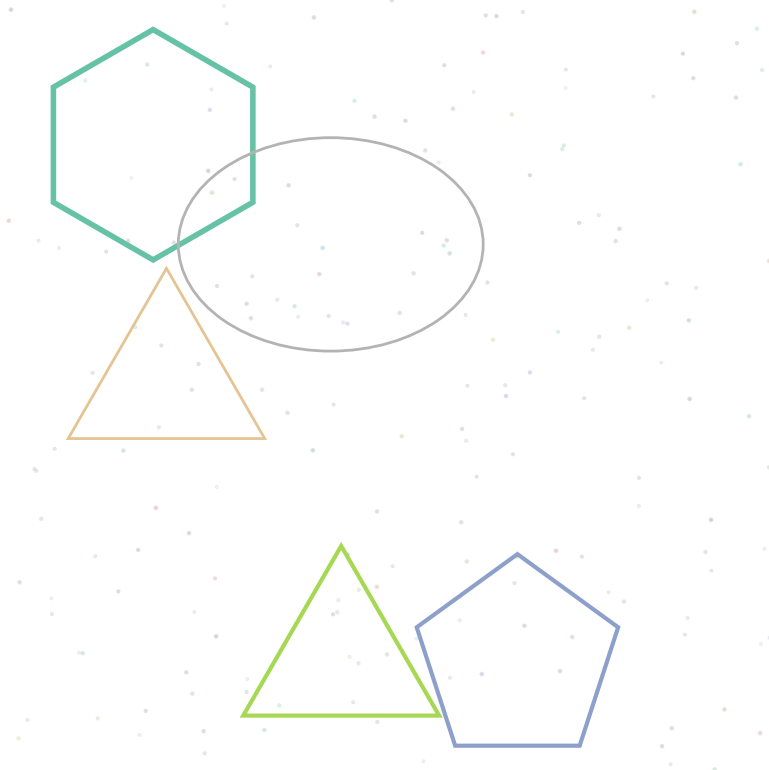[{"shape": "hexagon", "thickness": 2, "radius": 0.75, "center": [0.199, 0.812]}, {"shape": "pentagon", "thickness": 1.5, "radius": 0.69, "center": [0.672, 0.143]}, {"shape": "triangle", "thickness": 1.5, "radius": 0.73, "center": [0.443, 0.144]}, {"shape": "triangle", "thickness": 1, "radius": 0.74, "center": [0.216, 0.504]}, {"shape": "oval", "thickness": 1, "radius": 0.99, "center": [0.43, 0.683]}]